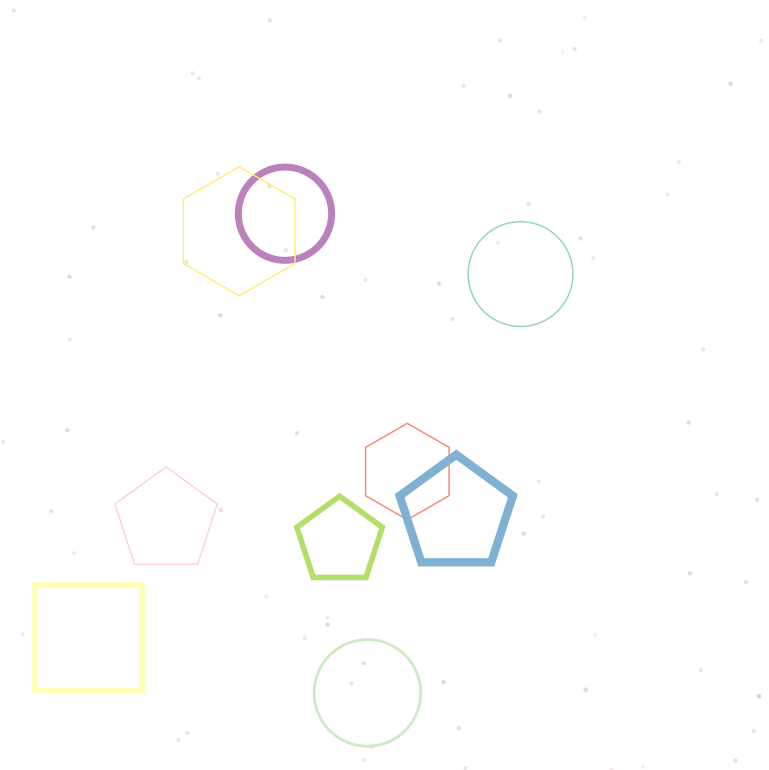[{"shape": "circle", "thickness": 0.5, "radius": 0.34, "center": [0.676, 0.644]}, {"shape": "square", "thickness": 2, "radius": 0.35, "center": [0.115, 0.172]}, {"shape": "hexagon", "thickness": 0.5, "radius": 0.31, "center": [0.529, 0.388]}, {"shape": "pentagon", "thickness": 3, "radius": 0.39, "center": [0.593, 0.332]}, {"shape": "pentagon", "thickness": 2, "radius": 0.29, "center": [0.441, 0.297]}, {"shape": "pentagon", "thickness": 0.5, "radius": 0.35, "center": [0.216, 0.324]}, {"shape": "circle", "thickness": 2.5, "radius": 0.3, "center": [0.37, 0.722]}, {"shape": "circle", "thickness": 1, "radius": 0.35, "center": [0.477, 0.1]}, {"shape": "hexagon", "thickness": 0.5, "radius": 0.42, "center": [0.311, 0.7]}]